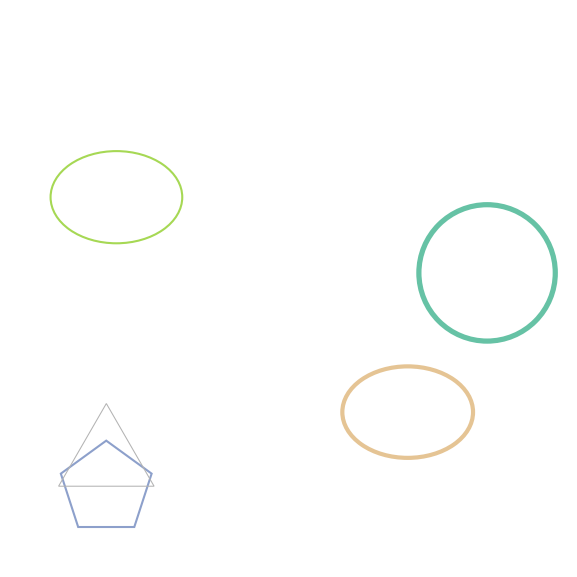[{"shape": "circle", "thickness": 2.5, "radius": 0.59, "center": [0.843, 0.527]}, {"shape": "pentagon", "thickness": 1, "radius": 0.41, "center": [0.184, 0.153]}, {"shape": "oval", "thickness": 1, "radius": 0.57, "center": [0.202, 0.658]}, {"shape": "oval", "thickness": 2, "radius": 0.57, "center": [0.706, 0.286]}, {"shape": "triangle", "thickness": 0.5, "radius": 0.48, "center": [0.184, 0.205]}]